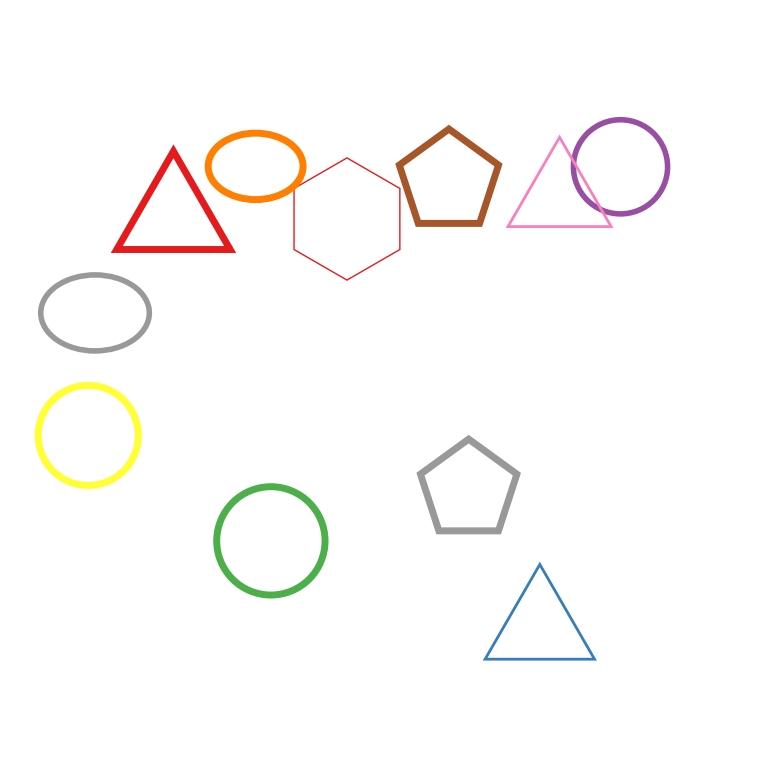[{"shape": "triangle", "thickness": 2.5, "radius": 0.43, "center": [0.225, 0.718]}, {"shape": "hexagon", "thickness": 0.5, "radius": 0.4, "center": [0.451, 0.716]}, {"shape": "triangle", "thickness": 1, "radius": 0.41, "center": [0.701, 0.185]}, {"shape": "circle", "thickness": 2.5, "radius": 0.35, "center": [0.352, 0.298]}, {"shape": "circle", "thickness": 2, "radius": 0.31, "center": [0.806, 0.783]}, {"shape": "oval", "thickness": 2.5, "radius": 0.31, "center": [0.332, 0.784]}, {"shape": "circle", "thickness": 2.5, "radius": 0.32, "center": [0.115, 0.435]}, {"shape": "pentagon", "thickness": 2.5, "radius": 0.34, "center": [0.583, 0.765]}, {"shape": "triangle", "thickness": 1, "radius": 0.39, "center": [0.727, 0.744]}, {"shape": "oval", "thickness": 2, "radius": 0.35, "center": [0.123, 0.594]}, {"shape": "pentagon", "thickness": 2.5, "radius": 0.33, "center": [0.609, 0.364]}]